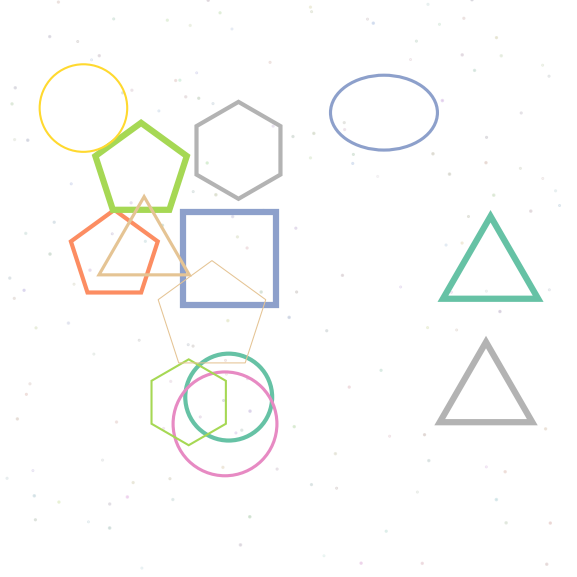[{"shape": "triangle", "thickness": 3, "radius": 0.48, "center": [0.849, 0.529]}, {"shape": "circle", "thickness": 2, "radius": 0.38, "center": [0.396, 0.312]}, {"shape": "pentagon", "thickness": 2, "radius": 0.4, "center": [0.198, 0.557]}, {"shape": "square", "thickness": 3, "radius": 0.4, "center": [0.397, 0.552]}, {"shape": "oval", "thickness": 1.5, "radius": 0.46, "center": [0.665, 0.804]}, {"shape": "circle", "thickness": 1.5, "radius": 0.45, "center": [0.39, 0.265]}, {"shape": "pentagon", "thickness": 3, "radius": 0.42, "center": [0.244, 0.703]}, {"shape": "hexagon", "thickness": 1, "radius": 0.37, "center": [0.327, 0.303]}, {"shape": "circle", "thickness": 1, "radius": 0.38, "center": [0.144, 0.812]}, {"shape": "pentagon", "thickness": 0.5, "radius": 0.49, "center": [0.367, 0.45]}, {"shape": "triangle", "thickness": 1.5, "radius": 0.45, "center": [0.25, 0.568]}, {"shape": "triangle", "thickness": 3, "radius": 0.46, "center": [0.842, 0.314]}, {"shape": "hexagon", "thickness": 2, "radius": 0.42, "center": [0.413, 0.739]}]